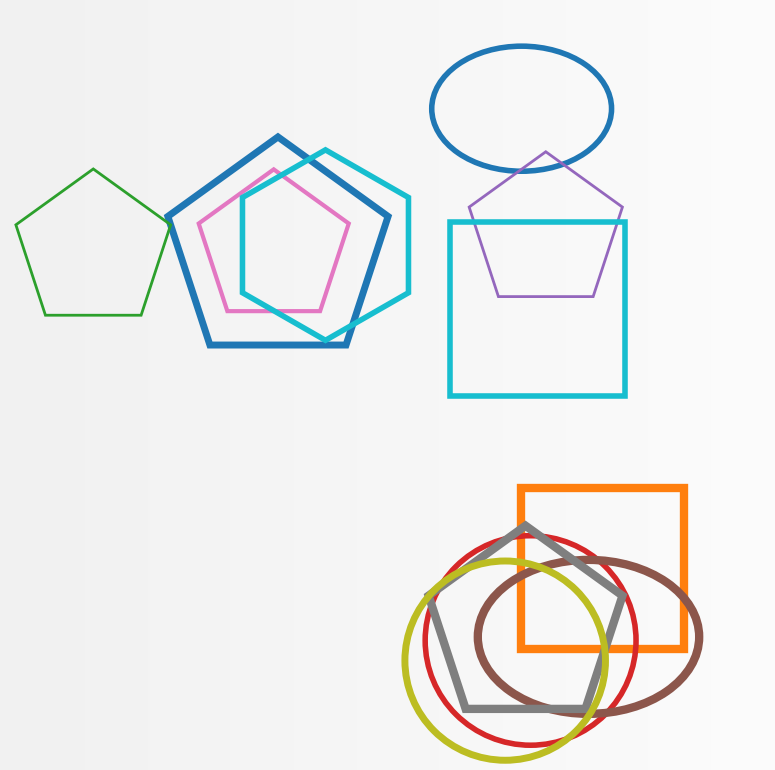[{"shape": "oval", "thickness": 2, "radius": 0.58, "center": [0.673, 0.859]}, {"shape": "pentagon", "thickness": 2.5, "radius": 0.75, "center": [0.359, 0.673]}, {"shape": "square", "thickness": 3, "radius": 0.52, "center": [0.778, 0.261]}, {"shape": "pentagon", "thickness": 1, "radius": 0.53, "center": [0.12, 0.676]}, {"shape": "circle", "thickness": 2, "radius": 0.68, "center": [0.685, 0.168]}, {"shape": "pentagon", "thickness": 1, "radius": 0.52, "center": [0.704, 0.699]}, {"shape": "oval", "thickness": 3, "radius": 0.71, "center": [0.759, 0.173]}, {"shape": "pentagon", "thickness": 1.5, "radius": 0.51, "center": [0.353, 0.678]}, {"shape": "pentagon", "thickness": 3, "radius": 0.66, "center": [0.678, 0.186]}, {"shape": "circle", "thickness": 2.5, "radius": 0.65, "center": [0.652, 0.142]}, {"shape": "square", "thickness": 2, "radius": 0.57, "center": [0.694, 0.598]}, {"shape": "hexagon", "thickness": 2, "radius": 0.62, "center": [0.42, 0.682]}]